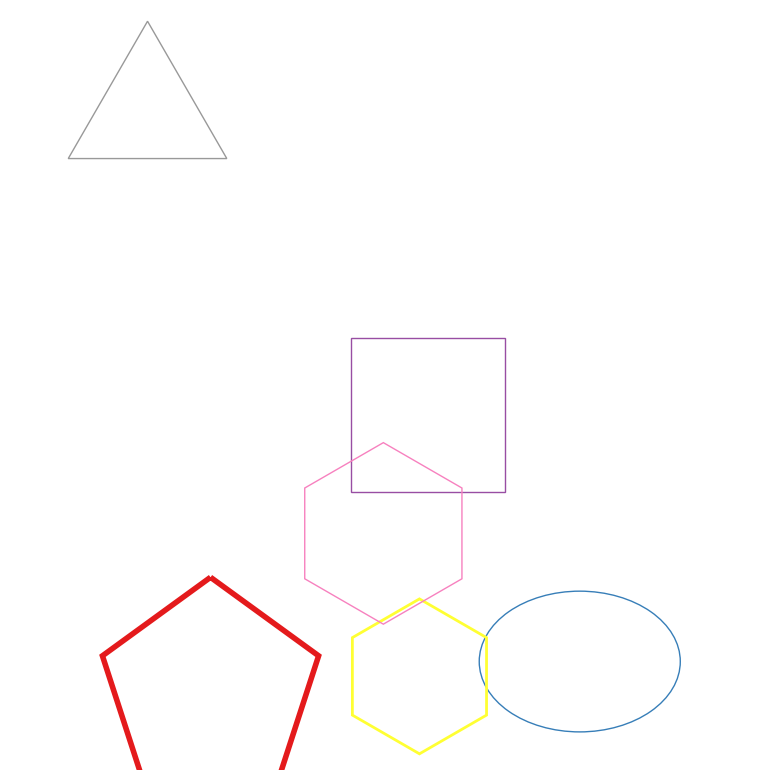[{"shape": "pentagon", "thickness": 2, "radius": 0.74, "center": [0.273, 0.103]}, {"shape": "oval", "thickness": 0.5, "radius": 0.65, "center": [0.753, 0.141]}, {"shape": "square", "thickness": 0.5, "radius": 0.5, "center": [0.556, 0.461]}, {"shape": "hexagon", "thickness": 1, "radius": 0.5, "center": [0.545, 0.122]}, {"shape": "hexagon", "thickness": 0.5, "radius": 0.59, "center": [0.498, 0.307]}, {"shape": "triangle", "thickness": 0.5, "radius": 0.59, "center": [0.192, 0.854]}]